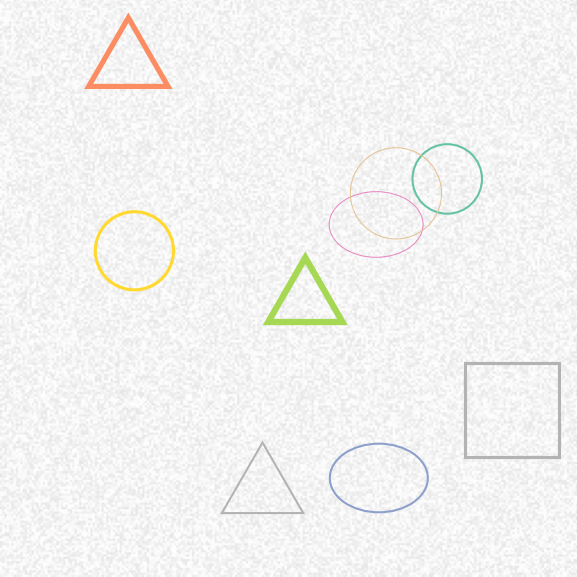[{"shape": "circle", "thickness": 1, "radius": 0.3, "center": [0.774, 0.689]}, {"shape": "triangle", "thickness": 2.5, "radius": 0.4, "center": [0.222, 0.889]}, {"shape": "oval", "thickness": 1, "radius": 0.42, "center": [0.656, 0.171]}, {"shape": "oval", "thickness": 0.5, "radius": 0.41, "center": [0.651, 0.61]}, {"shape": "triangle", "thickness": 3, "radius": 0.37, "center": [0.529, 0.479]}, {"shape": "circle", "thickness": 1.5, "radius": 0.34, "center": [0.233, 0.565]}, {"shape": "circle", "thickness": 0.5, "radius": 0.39, "center": [0.686, 0.664]}, {"shape": "square", "thickness": 1.5, "radius": 0.41, "center": [0.886, 0.289]}, {"shape": "triangle", "thickness": 1, "radius": 0.41, "center": [0.455, 0.151]}]